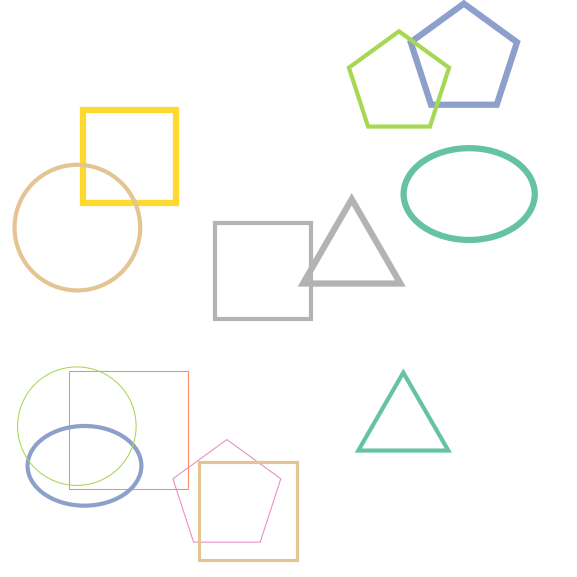[{"shape": "oval", "thickness": 3, "radius": 0.57, "center": [0.812, 0.663]}, {"shape": "triangle", "thickness": 2, "radius": 0.45, "center": [0.698, 0.264]}, {"shape": "square", "thickness": 0.5, "radius": 0.51, "center": [0.222, 0.254]}, {"shape": "pentagon", "thickness": 3, "radius": 0.48, "center": [0.803, 0.896]}, {"shape": "oval", "thickness": 2, "radius": 0.49, "center": [0.146, 0.193]}, {"shape": "pentagon", "thickness": 0.5, "radius": 0.49, "center": [0.393, 0.14]}, {"shape": "circle", "thickness": 0.5, "radius": 0.51, "center": [0.133, 0.261]}, {"shape": "pentagon", "thickness": 2, "radius": 0.46, "center": [0.691, 0.854]}, {"shape": "square", "thickness": 3, "radius": 0.4, "center": [0.224, 0.728]}, {"shape": "circle", "thickness": 2, "radius": 0.54, "center": [0.134, 0.605]}, {"shape": "square", "thickness": 1.5, "radius": 0.42, "center": [0.43, 0.115]}, {"shape": "square", "thickness": 2, "radius": 0.42, "center": [0.456, 0.529]}, {"shape": "triangle", "thickness": 3, "radius": 0.49, "center": [0.609, 0.557]}]